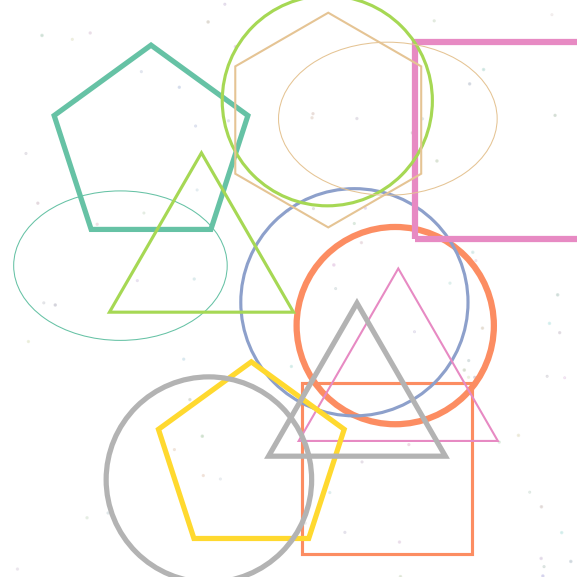[{"shape": "pentagon", "thickness": 2.5, "radius": 0.88, "center": [0.262, 0.745]}, {"shape": "oval", "thickness": 0.5, "radius": 0.92, "center": [0.209, 0.539]}, {"shape": "square", "thickness": 1.5, "radius": 0.74, "center": [0.67, 0.188]}, {"shape": "circle", "thickness": 3, "radius": 0.85, "center": [0.684, 0.435]}, {"shape": "circle", "thickness": 1.5, "radius": 0.98, "center": [0.614, 0.476]}, {"shape": "square", "thickness": 3, "radius": 0.85, "center": [0.889, 0.756]}, {"shape": "triangle", "thickness": 1, "radius": 1.0, "center": [0.69, 0.335]}, {"shape": "circle", "thickness": 1.5, "radius": 0.91, "center": [0.567, 0.825]}, {"shape": "triangle", "thickness": 1.5, "radius": 0.92, "center": [0.349, 0.551]}, {"shape": "pentagon", "thickness": 2.5, "radius": 0.85, "center": [0.435, 0.203]}, {"shape": "hexagon", "thickness": 1, "radius": 0.93, "center": [0.568, 0.791]}, {"shape": "oval", "thickness": 0.5, "radius": 0.95, "center": [0.672, 0.794]}, {"shape": "circle", "thickness": 2.5, "radius": 0.89, "center": [0.362, 0.169]}, {"shape": "triangle", "thickness": 2.5, "radius": 0.88, "center": [0.618, 0.298]}]